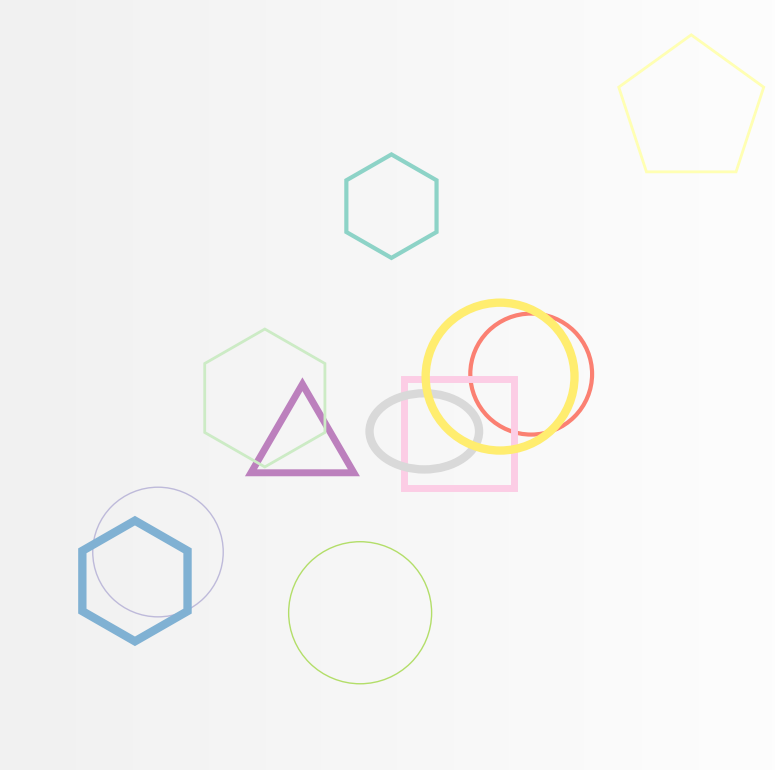[{"shape": "hexagon", "thickness": 1.5, "radius": 0.34, "center": [0.505, 0.732]}, {"shape": "pentagon", "thickness": 1, "radius": 0.49, "center": [0.892, 0.856]}, {"shape": "circle", "thickness": 0.5, "radius": 0.42, "center": [0.204, 0.283]}, {"shape": "circle", "thickness": 1.5, "radius": 0.39, "center": [0.685, 0.514]}, {"shape": "hexagon", "thickness": 3, "radius": 0.39, "center": [0.174, 0.245]}, {"shape": "circle", "thickness": 0.5, "radius": 0.46, "center": [0.465, 0.204]}, {"shape": "square", "thickness": 2.5, "radius": 0.35, "center": [0.592, 0.437]}, {"shape": "oval", "thickness": 3, "radius": 0.35, "center": [0.547, 0.44]}, {"shape": "triangle", "thickness": 2.5, "radius": 0.38, "center": [0.39, 0.424]}, {"shape": "hexagon", "thickness": 1, "radius": 0.45, "center": [0.342, 0.483]}, {"shape": "circle", "thickness": 3, "radius": 0.48, "center": [0.645, 0.511]}]